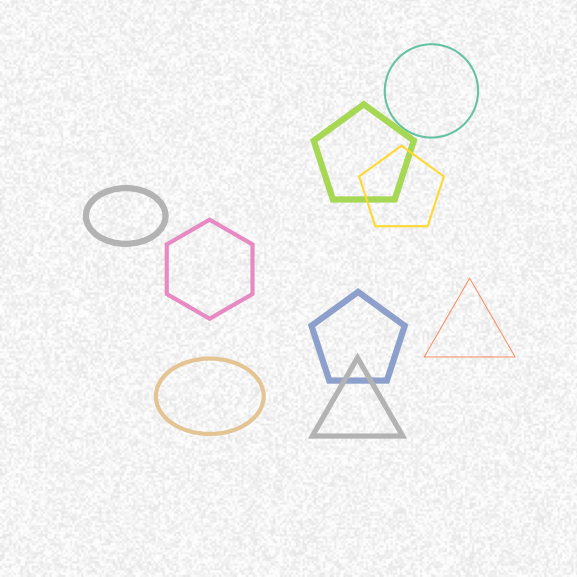[{"shape": "circle", "thickness": 1, "radius": 0.4, "center": [0.747, 0.842]}, {"shape": "triangle", "thickness": 0.5, "radius": 0.45, "center": [0.813, 0.426]}, {"shape": "pentagon", "thickness": 3, "radius": 0.42, "center": [0.62, 0.409]}, {"shape": "hexagon", "thickness": 2, "radius": 0.43, "center": [0.363, 0.533]}, {"shape": "pentagon", "thickness": 3, "radius": 0.46, "center": [0.63, 0.727]}, {"shape": "pentagon", "thickness": 1, "radius": 0.39, "center": [0.695, 0.67]}, {"shape": "oval", "thickness": 2, "radius": 0.47, "center": [0.363, 0.313]}, {"shape": "oval", "thickness": 3, "radius": 0.34, "center": [0.218, 0.625]}, {"shape": "triangle", "thickness": 2.5, "radius": 0.45, "center": [0.619, 0.289]}]